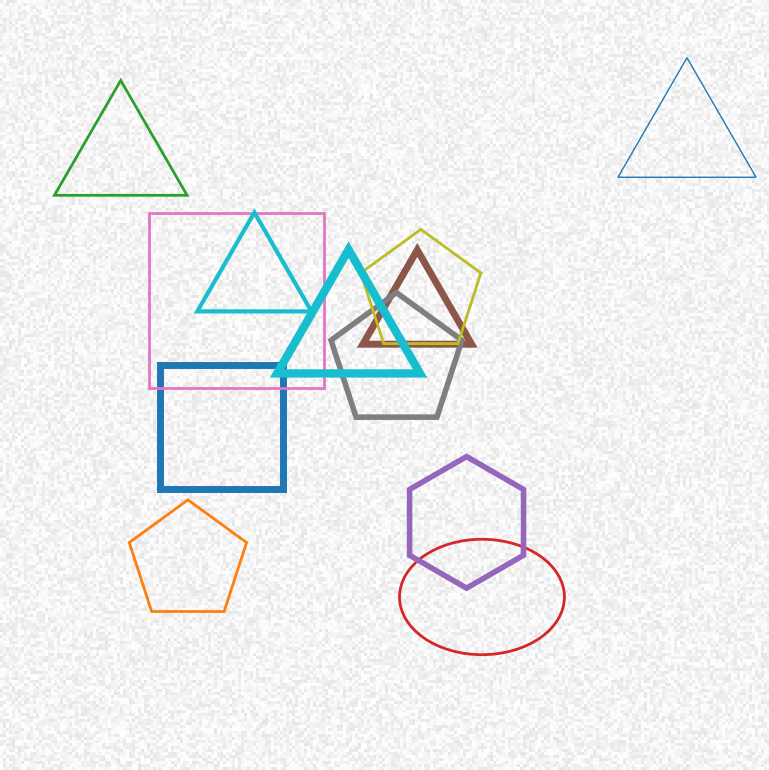[{"shape": "square", "thickness": 2.5, "radius": 0.4, "center": [0.287, 0.445]}, {"shape": "triangle", "thickness": 0.5, "radius": 0.52, "center": [0.892, 0.822]}, {"shape": "pentagon", "thickness": 1, "radius": 0.4, "center": [0.244, 0.271]}, {"shape": "triangle", "thickness": 1, "radius": 0.5, "center": [0.157, 0.796]}, {"shape": "oval", "thickness": 1, "radius": 0.54, "center": [0.626, 0.225]}, {"shape": "hexagon", "thickness": 2, "radius": 0.43, "center": [0.606, 0.322]}, {"shape": "triangle", "thickness": 2.5, "radius": 0.41, "center": [0.542, 0.594]}, {"shape": "square", "thickness": 1, "radius": 0.57, "center": [0.308, 0.61]}, {"shape": "pentagon", "thickness": 2, "radius": 0.45, "center": [0.515, 0.531]}, {"shape": "pentagon", "thickness": 1, "radius": 0.41, "center": [0.547, 0.62]}, {"shape": "triangle", "thickness": 3, "radius": 0.54, "center": [0.453, 0.569]}, {"shape": "triangle", "thickness": 1.5, "radius": 0.43, "center": [0.33, 0.638]}]